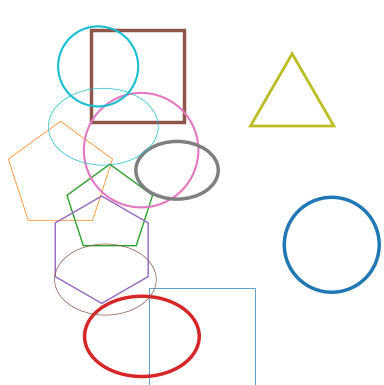[{"shape": "square", "thickness": 0.5, "radius": 0.69, "center": [0.524, 0.115]}, {"shape": "circle", "thickness": 2.5, "radius": 0.62, "center": [0.862, 0.364]}, {"shape": "pentagon", "thickness": 0.5, "radius": 0.71, "center": [0.157, 0.543]}, {"shape": "pentagon", "thickness": 1, "radius": 0.58, "center": [0.285, 0.457]}, {"shape": "oval", "thickness": 2.5, "radius": 0.74, "center": [0.369, 0.126]}, {"shape": "hexagon", "thickness": 1, "radius": 0.7, "center": [0.264, 0.351]}, {"shape": "oval", "thickness": 0.5, "radius": 0.66, "center": [0.274, 0.274]}, {"shape": "square", "thickness": 2.5, "radius": 0.6, "center": [0.357, 0.802]}, {"shape": "circle", "thickness": 1.5, "radius": 0.74, "center": [0.367, 0.61]}, {"shape": "oval", "thickness": 2.5, "radius": 0.54, "center": [0.46, 0.558]}, {"shape": "triangle", "thickness": 2, "radius": 0.63, "center": [0.759, 0.735]}, {"shape": "oval", "thickness": 0.5, "radius": 0.71, "center": [0.268, 0.671]}, {"shape": "circle", "thickness": 1.5, "radius": 0.52, "center": [0.255, 0.828]}]